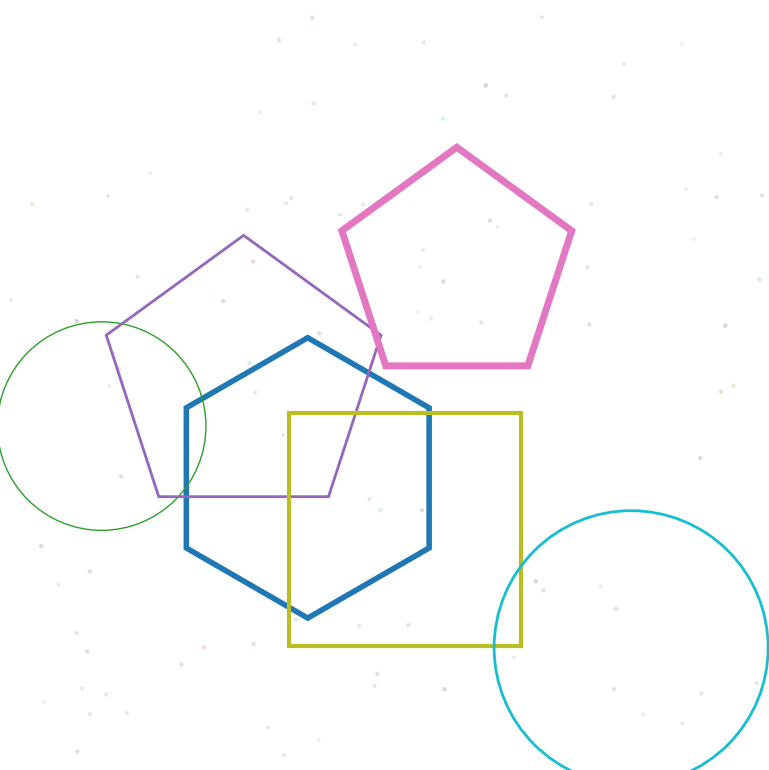[{"shape": "hexagon", "thickness": 2, "radius": 0.91, "center": [0.4, 0.379]}, {"shape": "circle", "thickness": 0.5, "radius": 0.68, "center": [0.132, 0.447]}, {"shape": "pentagon", "thickness": 1, "radius": 0.94, "center": [0.316, 0.507]}, {"shape": "pentagon", "thickness": 2.5, "radius": 0.78, "center": [0.593, 0.652]}, {"shape": "square", "thickness": 1.5, "radius": 0.76, "center": [0.526, 0.312]}, {"shape": "circle", "thickness": 1, "radius": 0.89, "center": [0.82, 0.159]}]